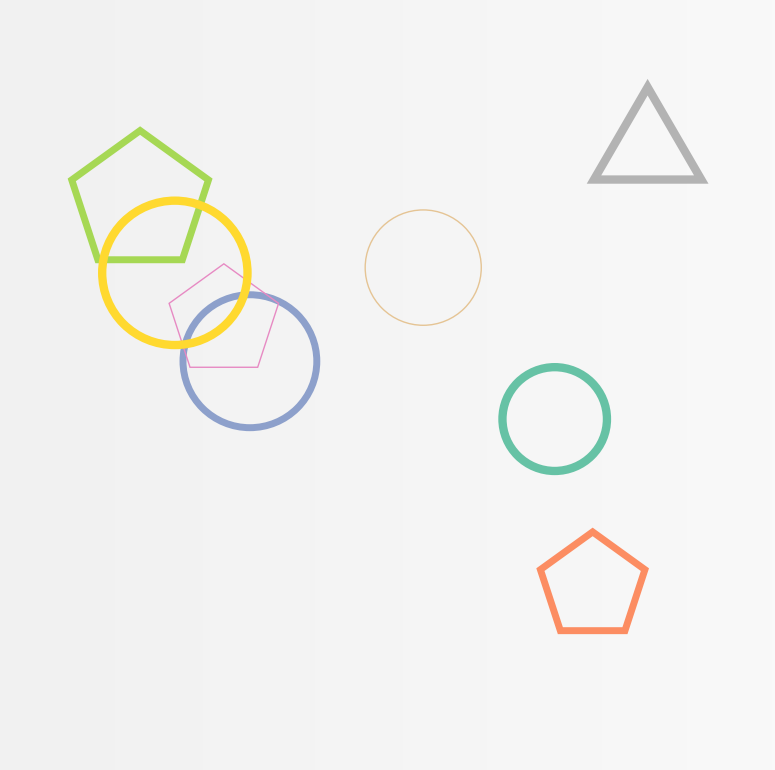[{"shape": "circle", "thickness": 3, "radius": 0.34, "center": [0.716, 0.456]}, {"shape": "pentagon", "thickness": 2.5, "radius": 0.35, "center": [0.765, 0.238]}, {"shape": "circle", "thickness": 2.5, "radius": 0.43, "center": [0.322, 0.531]}, {"shape": "pentagon", "thickness": 0.5, "radius": 0.37, "center": [0.289, 0.583]}, {"shape": "pentagon", "thickness": 2.5, "radius": 0.46, "center": [0.181, 0.738]}, {"shape": "circle", "thickness": 3, "radius": 0.47, "center": [0.226, 0.646]}, {"shape": "circle", "thickness": 0.5, "radius": 0.37, "center": [0.546, 0.652]}, {"shape": "triangle", "thickness": 3, "radius": 0.4, "center": [0.836, 0.807]}]